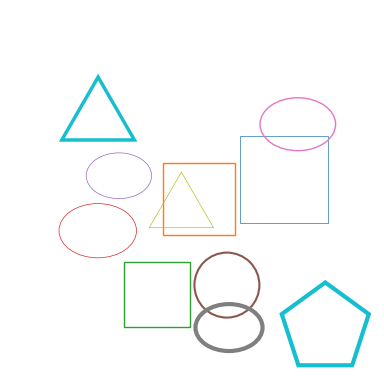[{"shape": "square", "thickness": 0.5, "radius": 0.57, "center": [0.738, 0.534]}, {"shape": "square", "thickness": 1, "radius": 0.47, "center": [0.518, 0.484]}, {"shape": "square", "thickness": 1, "radius": 0.42, "center": [0.408, 0.236]}, {"shape": "oval", "thickness": 0.5, "radius": 0.5, "center": [0.254, 0.401]}, {"shape": "oval", "thickness": 0.5, "radius": 0.42, "center": [0.309, 0.543]}, {"shape": "circle", "thickness": 1.5, "radius": 0.42, "center": [0.589, 0.26]}, {"shape": "oval", "thickness": 1, "radius": 0.49, "center": [0.774, 0.677]}, {"shape": "oval", "thickness": 3, "radius": 0.44, "center": [0.595, 0.149]}, {"shape": "triangle", "thickness": 0.5, "radius": 0.48, "center": [0.471, 0.457]}, {"shape": "pentagon", "thickness": 3, "radius": 0.59, "center": [0.845, 0.147]}, {"shape": "triangle", "thickness": 2.5, "radius": 0.54, "center": [0.255, 0.691]}]